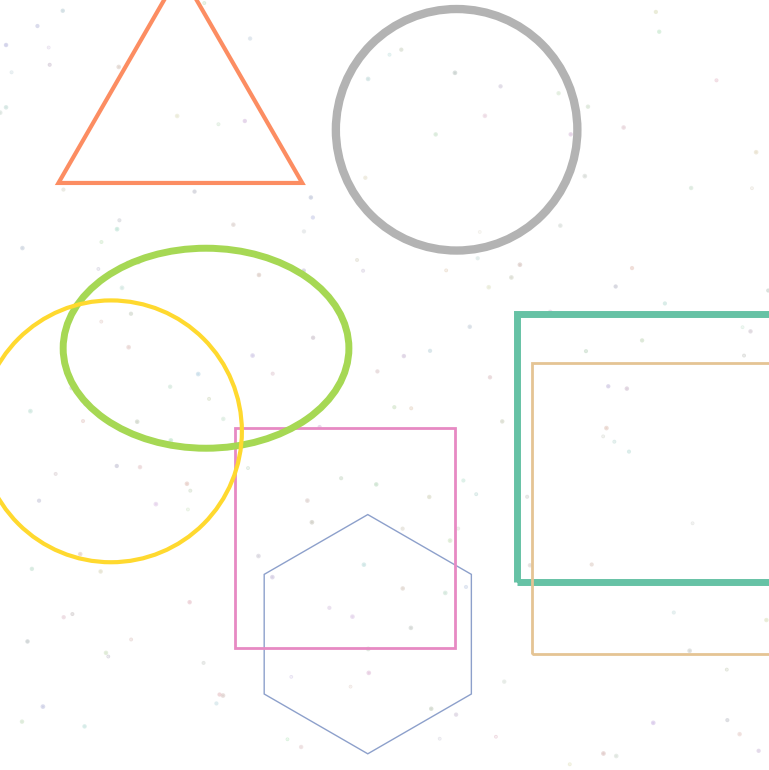[{"shape": "square", "thickness": 2.5, "radius": 0.87, "center": [0.845, 0.418]}, {"shape": "triangle", "thickness": 1.5, "radius": 0.91, "center": [0.234, 0.854]}, {"shape": "hexagon", "thickness": 0.5, "radius": 0.78, "center": [0.478, 0.176]}, {"shape": "square", "thickness": 1, "radius": 0.72, "center": [0.448, 0.302]}, {"shape": "oval", "thickness": 2.5, "radius": 0.93, "center": [0.268, 0.548]}, {"shape": "circle", "thickness": 1.5, "radius": 0.85, "center": [0.144, 0.44]}, {"shape": "square", "thickness": 1, "radius": 0.94, "center": [0.88, 0.339]}, {"shape": "circle", "thickness": 3, "radius": 0.78, "center": [0.593, 0.831]}]